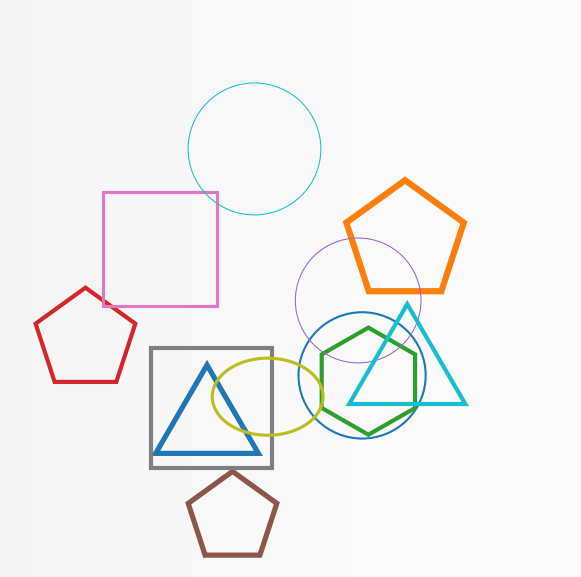[{"shape": "circle", "thickness": 1, "radius": 0.55, "center": [0.623, 0.349]}, {"shape": "triangle", "thickness": 2.5, "radius": 0.51, "center": [0.356, 0.265]}, {"shape": "pentagon", "thickness": 3, "radius": 0.53, "center": [0.697, 0.581]}, {"shape": "hexagon", "thickness": 2, "radius": 0.46, "center": [0.634, 0.339]}, {"shape": "pentagon", "thickness": 2, "radius": 0.45, "center": [0.147, 0.411]}, {"shape": "circle", "thickness": 0.5, "radius": 0.54, "center": [0.616, 0.479]}, {"shape": "pentagon", "thickness": 2.5, "radius": 0.4, "center": [0.4, 0.103]}, {"shape": "square", "thickness": 1.5, "radius": 0.49, "center": [0.275, 0.568]}, {"shape": "square", "thickness": 2, "radius": 0.52, "center": [0.363, 0.293]}, {"shape": "oval", "thickness": 1.5, "radius": 0.48, "center": [0.461, 0.312]}, {"shape": "circle", "thickness": 0.5, "radius": 0.57, "center": [0.438, 0.741]}, {"shape": "triangle", "thickness": 2, "radius": 0.58, "center": [0.701, 0.357]}]